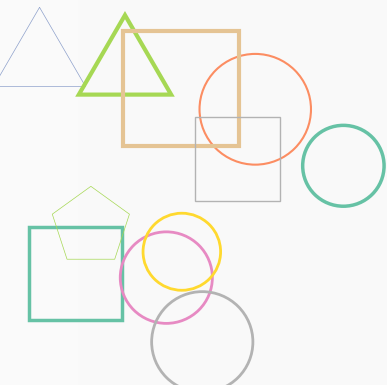[{"shape": "circle", "thickness": 2.5, "radius": 0.53, "center": [0.886, 0.569]}, {"shape": "square", "thickness": 2.5, "radius": 0.6, "center": [0.195, 0.291]}, {"shape": "circle", "thickness": 1.5, "radius": 0.72, "center": [0.659, 0.716]}, {"shape": "triangle", "thickness": 0.5, "radius": 0.69, "center": [0.102, 0.844]}, {"shape": "circle", "thickness": 2, "radius": 0.59, "center": [0.429, 0.279]}, {"shape": "pentagon", "thickness": 0.5, "radius": 0.52, "center": [0.234, 0.411]}, {"shape": "triangle", "thickness": 3, "radius": 0.69, "center": [0.323, 0.823]}, {"shape": "circle", "thickness": 2, "radius": 0.5, "center": [0.469, 0.346]}, {"shape": "square", "thickness": 3, "radius": 0.75, "center": [0.468, 0.771]}, {"shape": "circle", "thickness": 2, "radius": 0.65, "center": [0.522, 0.112]}, {"shape": "square", "thickness": 1, "radius": 0.55, "center": [0.614, 0.586]}]